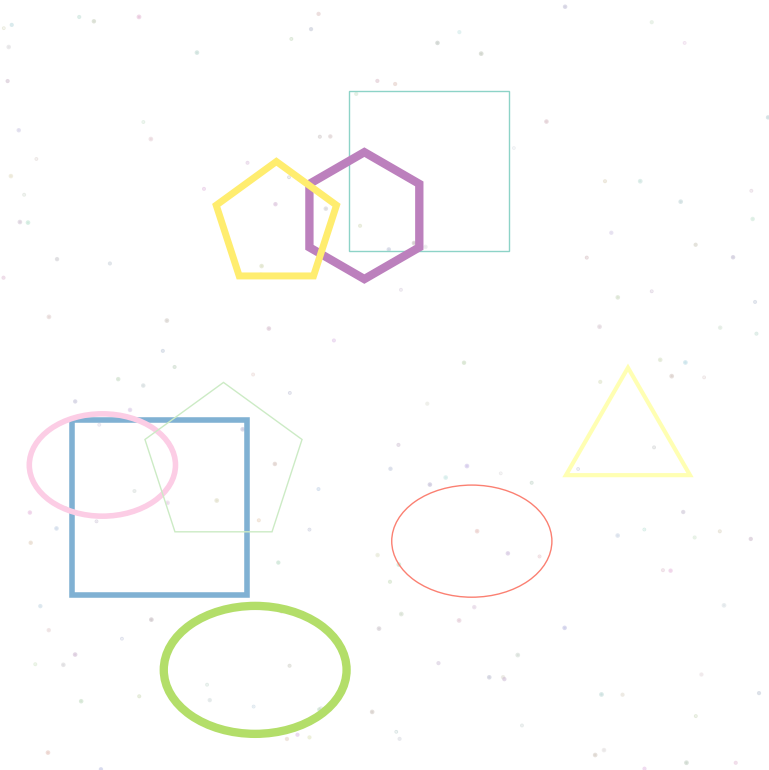[{"shape": "square", "thickness": 0.5, "radius": 0.52, "center": [0.558, 0.778]}, {"shape": "triangle", "thickness": 1.5, "radius": 0.47, "center": [0.816, 0.429]}, {"shape": "oval", "thickness": 0.5, "radius": 0.52, "center": [0.613, 0.297]}, {"shape": "square", "thickness": 2, "radius": 0.57, "center": [0.207, 0.341]}, {"shape": "oval", "thickness": 3, "radius": 0.59, "center": [0.331, 0.13]}, {"shape": "oval", "thickness": 2, "radius": 0.47, "center": [0.133, 0.396]}, {"shape": "hexagon", "thickness": 3, "radius": 0.41, "center": [0.473, 0.72]}, {"shape": "pentagon", "thickness": 0.5, "radius": 0.54, "center": [0.29, 0.396]}, {"shape": "pentagon", "thickness": 2.5, "radius": 0.41, "center": [0.359, 0.708]}]